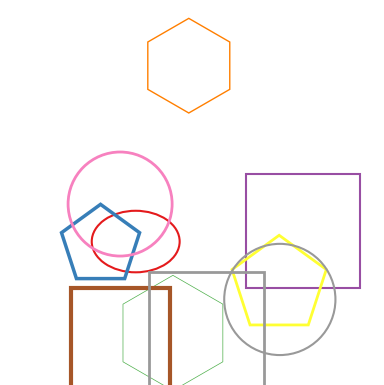[{"shape": "oval", "thickness": 1.5, "radius": 0.57, "center": [0.352, 0.373]}, {"shape": "pentagon", "thickness": 2.5, "radius": 0.53, "center": [0.261, 0.363]}, {"shape": "hexagon", "thickness": 0.5, "radius": 0.75, "center": [0.449, 0.135]}, {"shape": "square", "thickness": 1.5, "radius": 0.74, "center": [0.788, 0.401]}, {"shape": "hexagon", "thickness": 1, "radius": 0.61, "center": [0.49, 0.829]}, {"shape": "pentagon", "thickness": 2, "radius": 0.64, "center": [0.725, 0.26]}, {"shape": "square", "thickness": 3, "radius": 0.65, "center": [0.312, 0.123]}, {"shape": "circle", "thickness": 2, "radius": 0.68, "center": [0.312, 0.47]}, {"shape": "circle", "thickness": 1.5, "radius": 0.72, "center": [0.727, 0.222]}, {"shape": "square", "thickness": 2, "radius": 0.74, "center": [0.536, 0.145]}]